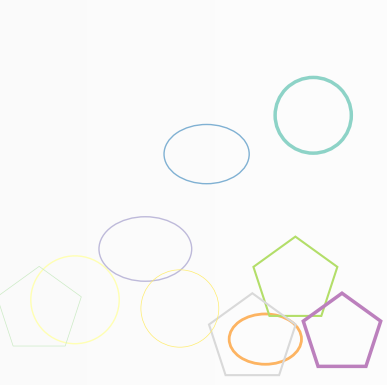[{"shape": "circle", "thickness": 2.5, "radius": 0.49, "center": [0.808, 0.701]}, {"shape": "circle", "thickness": 1, "radius": 0.57, "center": [0.194, 0.221]}, {"shape": "oval", "thickness": 1, "radius": 0.6, "center": [0.375, 0.353]}, {"shape": "oval", "thickness": 1, "radius": 0.55, "center": [0.533, 0.6]}, {"shape": "oval", "thickness": 2, "radius": 0.47, "center": [0.685, 0.119]}, {"shape": "pentagon", "thickness": 1.5, "radius": 0.57, "center": [0.762, 0.272]}, {"shape": "pentagon", "thickness": 1.5, "radius": 0.59, "center": [0.651, 0.121]}, {"shape": "pentagon", "thickness": 2.5, "radius": 0.53, "center": [0.883, 0.133]}, {"shape": "pentagon", "thickness": 0.5, "radius": 0.57, "center": [0.101, 0.194]}, {"shape": "circle", "thickness": 0.5, "radius": 0.5, "center": [0.464, 0.199]}]